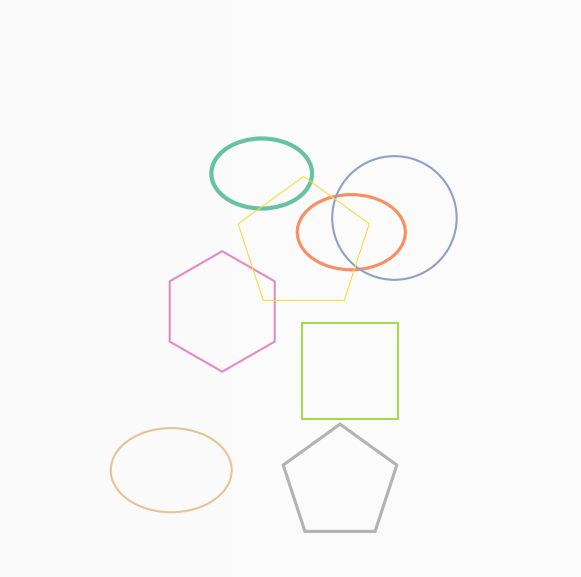[{"shape": "oval", "thickness": 2, "radius": 0.43, "center": [0.45, 0.699]}, {"shape": "oval", "thickness": 1.5, "radius": 0.46, "center": [0.604, 0.597]}, {"shape": "circle", "thickness": 1, "radius": 0.54, "center": [0.679, 0.622]}, {"shape": "hexagon", "thickness": 1, "radius": 0.52, "center": [0.382, 0.46]}, {"shape": "square", "thickness": 1, "radius": 0.42, "center": [0.602, 0.356]}, {"shape": "pentagon", "thickness": 0.5, "radius": 0.59, "center": [0.522, 0.575]}, {"shape": "oval", "thickness": 1, "radius": 0.52, "center": [0.295, 0.185]}, {"shape": "pentagon", "thickness": 1.5, "radius": 0.51, "center": [0.585, 0.162]}]